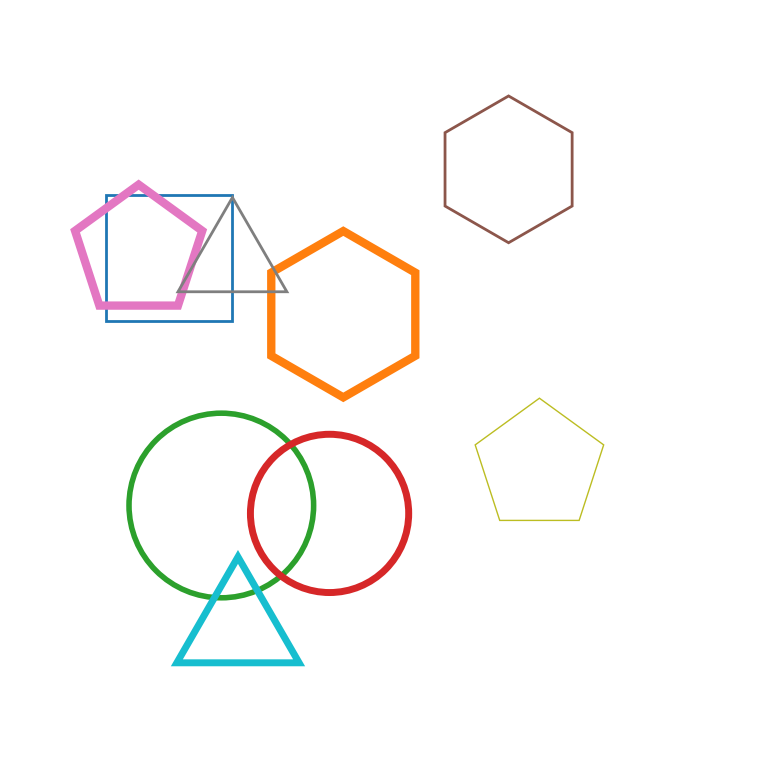[{"shape": "square", "thickness": 1, "radius": 0.41, "center": [0.22, 0.665]}, {"shape": "hexagon", "thickness": 3, "radius": 0.54, "center": [0.446, 0.592]}, {"shape": "circle", "thickness": 2, "radius": 0.6, "center": [0.287, 0.344]}, {"shape": "circle", "thickness": 2.5, "radius": 0.51, "center": [0.428, 0.333]}, {"shape": "hexagon", "thickness": 1, "radius": 0.48, "center": [0.661, 0.78]}, {"shape": "pentagon", "thickness": 3, "radius": 0.43, "center": [0.18, 0.673]}, {"shape": "triangle", "thickness": 1, "radius": 0.41, "center": [0.302, 0.662]}, {"shape": "pentagon", "thickness": 0.5, "radius": 0.44, "center": [0.701, 0.395]}, {"shape": "triangle", "thickness": 2.5, "radius": 0.46, "center": [0.309, 0.185]}]